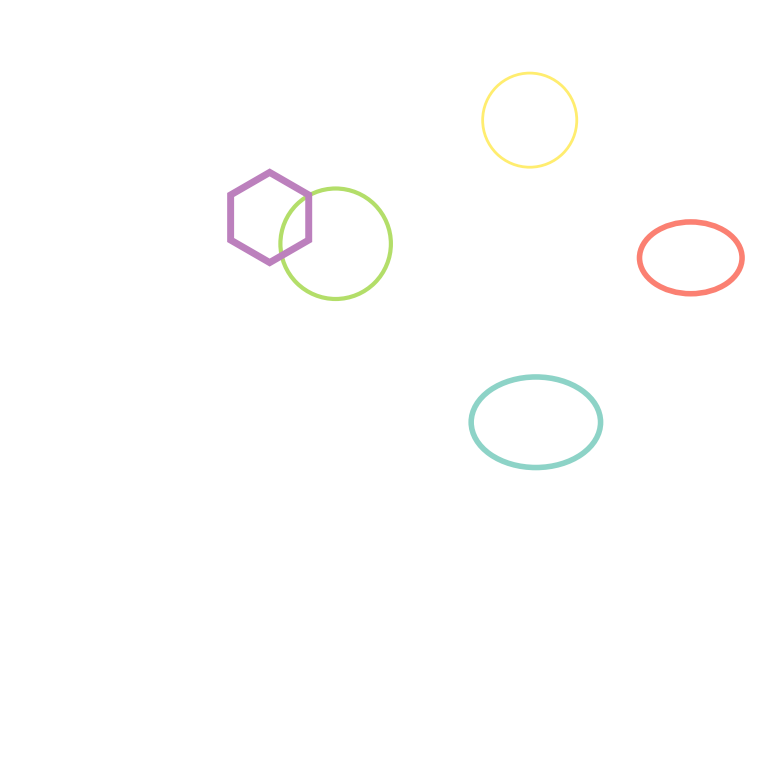[{"shape": "oval", "thickness": 2, "radius": 0.42, "center": [0.696, 0.452]}, {"shape": "oval", "thickness": 2, "radius": 0.33, "center": [0.897, 0.665]}, {"shape": "circle", "thickness": 1.5, "radius": 0.36, "center": [0.436, 0.683]}, {"shape": "hexagon", "thickness": 2.5, "radius": 0.29, "center": [0.35, 0.718]}, {"shape": "circle", "thickness": 1, "radius": 0.31, "center": [0.688, 0.844]}]